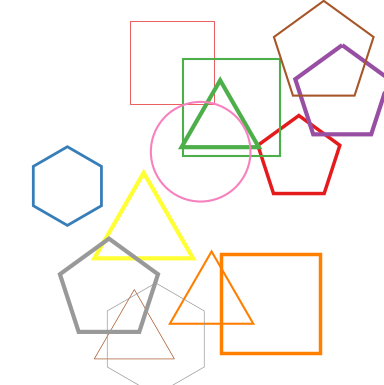[{"shape": "square", "thickness": 0.5, "radius": 0.54, "center": [0.447, 0.837]}, {"shape": "pentagon", "thickness": 2.5, "radius": 0.56, "center": [0.776, 0.588]}, {"shape": "hexagon", "thickness": 2, "radius": 0.51, "center": [0.175, 0.517]}, {"shape": "square", "thickness": 1.5, "radius": 0.63, "center": [0.602, 0.721]}, {"shape": "triangle", "thickness": 3, "radius": 0.58, "center": [0.572, 0.676]}, {"shape": "pentagon", "thickness": 3, "radius": 0.64, "center": [0.889, 0.755]}, {"shape": "triangle", "thickness": 1.5, "radius": 0.63, "center": [0.55, 0.222]}, {"shape": "square", "thickness": 2.5, "radius": 0.64, "center": [0.703, 0.211]}, {"shape": "triangle", "thickness": 3, "radius": 0.74, "center": [0.373, 0.403]}, {"shape": "pentagon", "thickness": 1.5, "radius": 0.68, "center": [0.841, 0.862]}, {"shape": "triangle", "thickness": 0.5, "radius": 0.6, "center": [0.349, 0.128]}, {"shape": "circle", "thickness": 1.5, "radius": 0.65, "center": [0.521, 0.606]}, {"shape": "hexagon", "thickness": 0.5, "radius": 0.73, "center": [0.405, 0.12]}, {"shape": "pentagon", "thickness": 3, "radius": 0.67, "center": [0.283, 0.246]}]